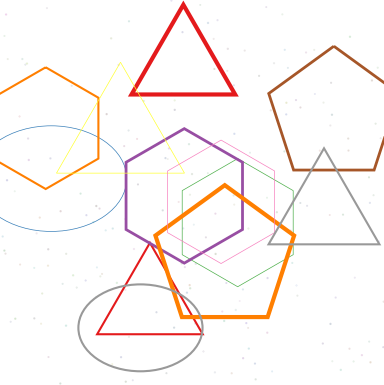[{"shape": "triangle", "thickness": 3, "radius": 0.78, "center": [0.476, 0.832]}, {"shape": "triangle", "thickness": 1.5, "radius": 0.79, "center": [0.389, 0.211]}, {"shape": "oval", "thickness": 0.5, "radius": 0.98, "center": [0.133, 0.536]}, {"shape": "hexagon", "thickness": 0.5, "radius": 0.83, "center": [0.617, 0.422]}, {"shape": "hexagon", "thickness": 2, "radius": 0.87, "center": [0.479, 0.491]}, {"shape": "hexagon", "thickness": 1.5, "radius": 0.79, "center": [0.119, 0.667]}, {"shape": "pentagon", "thickness": 3, "radius": 0.95, "center": [0.584, 0.33]}, {"shape": "triangle", "thickness": 0.5, "radius": 0.96, "center": [0.313, 0.646]}, {"shape": "pentagon", "thickness": 2, "radius": 0.89, "center": [0.867, 0.702]}, {"shape": "hexagon", "thickness": 0.5, "radius": 0.8, "center": [0.574, 0.476]}, {"shape": "oval", "thickness": 1.5, "radius": 0.81, "center": [0.365, 0.148]}, {"shape": "triangle", "thickness": 1.5, "radius": 0.83, "center": [0.842, 0.449]}]